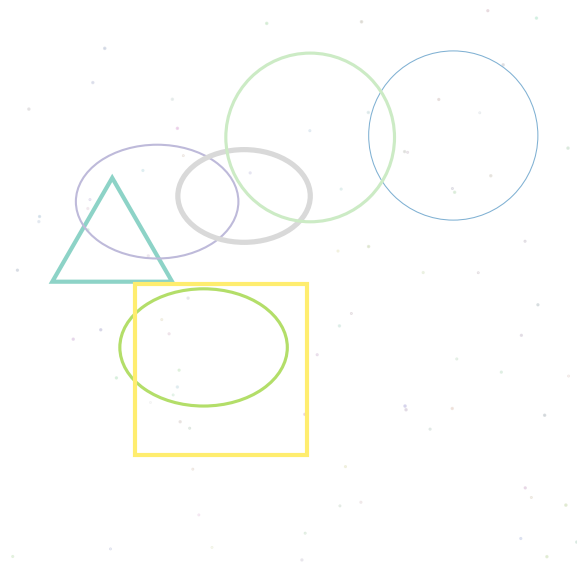[{"shape": "triangle", "thickness": 2, "radius": 0.6, "center": [0.194, 0.571]}, {"shape": "oval", "thickness": 1, "radius": 0.7, "center": [0.272, 0.65]}, {"shape": "circle", "thickness": 0.5, "radius": 0.73, "center": [0.785, 0.764]}, {"shape": "oval", "thickness": 1.5, "radius": 0.72, "center": [0.353, 0.398]}, {"shape": "oval", "thickness": 2.5, "radius": 0.57, "center": [0.423, 0.66]}, {"shape": "circle", "thickness": 1.5, "radius": 0.73, "center": [0.537, 0.761]}, {"shape": "square", "thickness": 2, "radius": 0.74, "center": [0.383, 0.359]}]